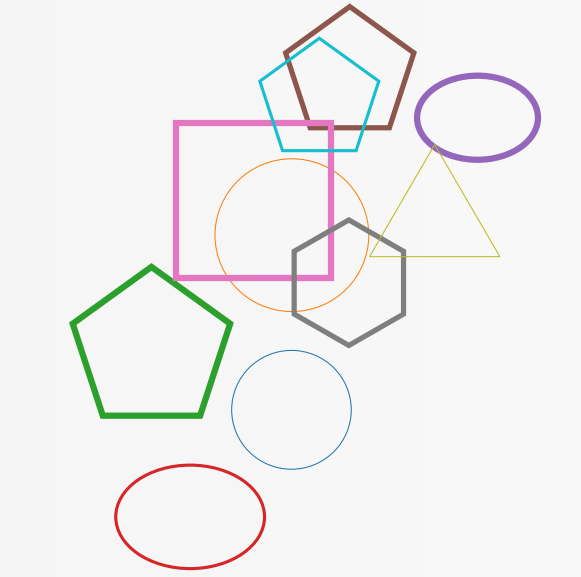[{"shape": "circle", "thickness": 0.5, "radius": 0.51, "center": [0.501, 0.29]}, {"shape": "circle", "thickness": 0.5, "radius": 0.66, "center": [0.502, 0.592]}, {"shape": "pentagon", "thickness": 3, "radius": 0.71, "center": [0.261, 0.395]}, {"shape": "oval", "thickness": 1.5, "radius": 0.64, "center": [0.327, 0.104]}, {"shape": "oval", "thickness": 3, "radius": 0.52, "center": [0.822, 0.795]}, {"shape": "pentagon", "thickness": 2.5, "radius": 0.58, "center": [0.602, 0.872]}, {"shape": "square", "thickness": 3, "radius": 0.67, "center": [0.436, 0.652]}, {"shape": "hexagon", "thickness": 2.5, "radius": 0.54, "center": [0.6, 0.51]}, {"shape": "triangle", "thickness": 0.5, "radius": 0.65, "center": [0.748, 0.619]}, {"shape": "pentagon", "thickness": 1.5, "radius": 0.54, "center": [0.549, 0.825]}]